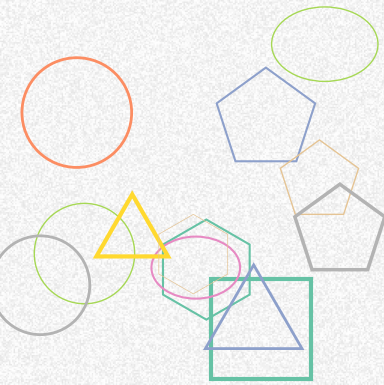[{"shape": "hexagon", "thickness": 1.5, "radius": 0.65, "center": [0.536, 0.3]}, {"shape": "square", "thickness": 3, "radius": 0.65, "center": [0.678, 0.146]}, {"shape": "circle", "thickness": 2, "radius": 0.71, "center": [0.199, 0.708]}, {"shape": "triangle", "thickness": 2, "radius": 0.72, "center": [0.659, 0.167]}, {"shape": "pentagon", "thickness": 1.5, "radius": 0.67, "center": [0.691, 0.69]}, {"shape": "oval", "thickness": 1.5, "radius": 0.58, "center": [0.509, 0.305]}, {"shape": "circle", "thickness": 1, "radius": 0.65, "center": [0.219, 0.341]}, {"shape": "oval", "thickness": 1, "radius": 0.69, "center": [0.844, 0.885]}, {"shape": "triangle", "thickness": 3, "radius": 0.54, "center": [0.343, 0.388]}, {"shape": "pentagon", "thickness": 1, "radius": 0.53, "center": [0.83, 0.53]}, {"shape": "hexagon", "thickness": 0.5, "radius": 0.52, "center": [0.502, 0.34]}, {"shape": "pentagon", "thickness": 2.5, "radius": 0.61, "center": [0.883, 0.399]}, {"shape": "circle", "thickness": 2, "radius": 0.64, "center": [0.105, 0.259]}]